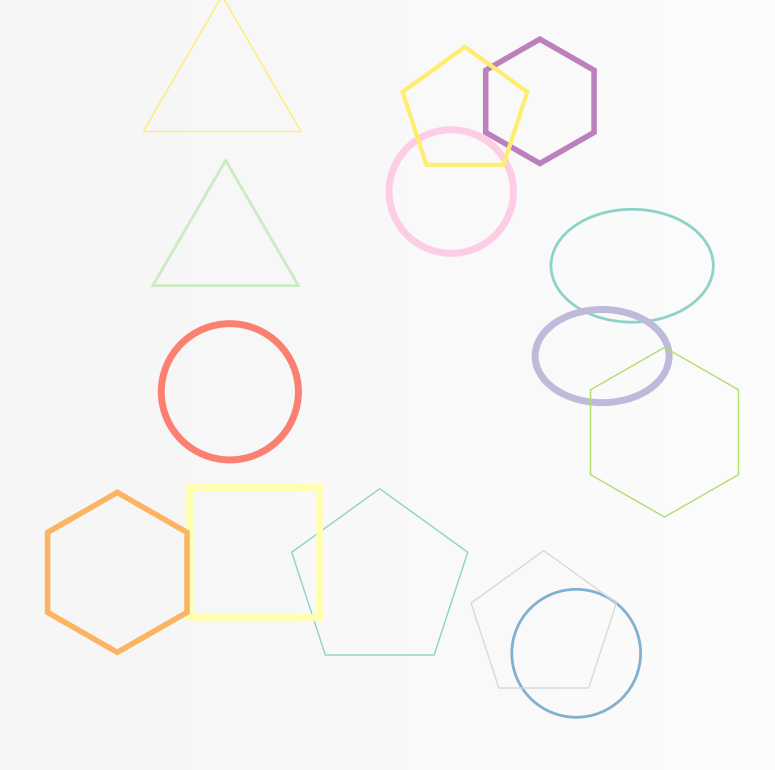[{"shape": "pentagon", "thickness": 0.5, "radius": 0.6, "center": [0.49, 0.246]}, {"shape": "oval", "thickness": 1, "radius": 0.52, "center": [0.816, 0.655]}, {"shape": "square", "thickness": 2.5, "radius": 0.42, "center": [0.328, 0.283]}, {"shape": "oval", "thickness": 2.5, "radius": 0.43, "center": [0.777, 0.538]}, {"shape": "circle", "thickness": 2.5, "radius": 0.44, "center": [0.297, 0.491]}, {"shape": "circle", "thickness": 1, "radius": 0.42, "center": [0.743, 0.152]}, {"shape": "hexagon", "thickness": 2, "radius": 0.52, "center": [0.151, 0.257]}, {"shape": "hexagon", "thickness": 0.5, "radius": 0.55, "center": [0.857, 0.439]}, {"shape": "circle", "thickness": 2.5, "radius": 0.4, "center": [0.582, 0.751]}, {"shape": "pentagon", "thickness": 0.5, "radius": 0.49, "center": [0.702, 0.186]}, {"shape": "hexagon", "thickness": 2, "radius": 0.4, "center": [0.697, 0.868]}, {"shape": "triangle", "thickness": 1, "radius": 0.54, "center": [0.291, 0.683]}, {"shape": "pentagon", "thickness": 1.5, "radius": 0.42, "center": [0.6, 0.854]}, {"shape": "triangle", "thickness": 0.5, "radius": 0.59, "center": [0.287, 0.888]}]